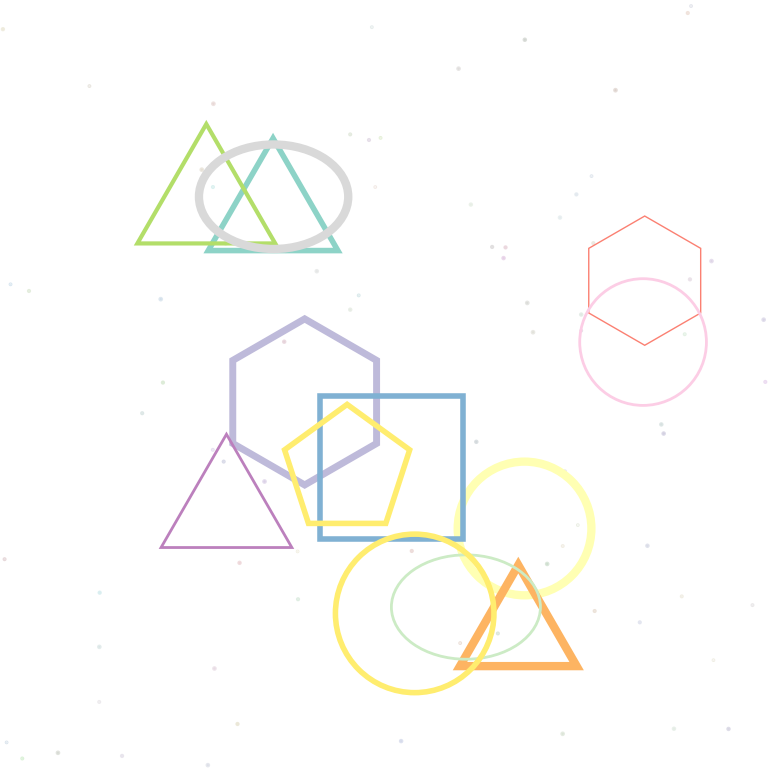[{"shape": "triangle", "thickness": 2, "radius": 0.49, "center": [0.355, 0.723]}, {"shape": "circle", "thickness": 3, "radius": 0.43, "center": [0.681, 0.314]}, {"shape": "hexagon", "thickness": 2.5, "radius": 0.54, "center": [0.396, 0.478]}, {"shape": "hexagon", "thickness": 0.5, "radius": 0.42, "center": [0.837, 0.636]}, {"shape": "square", "thickness": 2, "radius": 0.46, "center": [0.509, 0.393]}, {"shape": "triangle", "thickness": 3, "radius": 0.44, "center": [0.673, 0.179]}, {"shape": "triangle", "thickness": 1.5, "radius": 0.52, "center": [0.268, 0.736]}, {"shape": "circle", "thickness": 1, "radius": 0.41, "center": [0.835, 0.556]}, {"shape": "oval", "thickness": 3, "radius": 0.48, "center": [0.355, 0.745]}, {"shape": "triangle", "thickness": 1, "radius": 0.49, "center": [0.294, 0.338]}, {"shape": "oval", "thickness": 1, "radius": 0.48, "center": [0.605, 0.212]}, {"shape": "pentagon", "thickness": 2, "radius": 0.43, "center": [0.451, 0.389]}, {"shape": "circle", "thickness": 2, "radius": 0.51, "center": [0.539, 0.203]}]